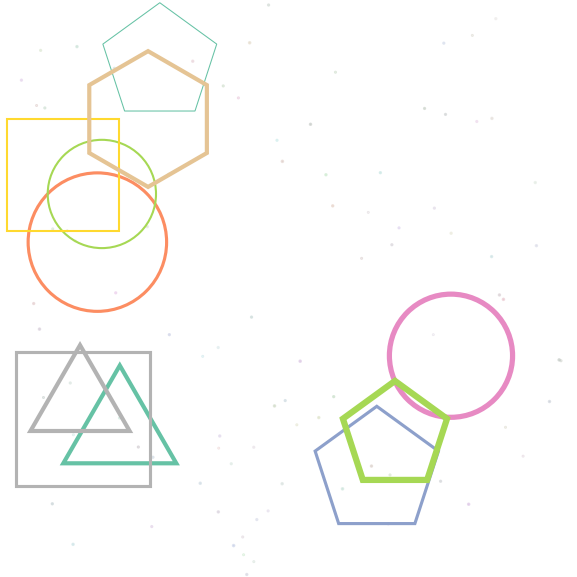[{"shape": "triangle", "thickness": 2, "radius": 0.56, "center": [0.207, 0.253]}, {"shape": "pentagon", "thickness": 0.5, "radius": 0.52, "center": [0.277, 0.891]}, {"shape": "circle", "thickness": 1.5, "radius": 0.6, "center": [0.169, 0.58]}, {"shape": "pentagon", "thickness": 1.5, "radius": 0.56, "center": [0.652, 0.183]}, {"shape": "circle", "thickness": 2.5, "radius": 0.53, "center": [0.781, 0.383]}, {"shape": "pentagon", "thickness": 3, "radius": 0.47, "center": [0.684, 0.245]}, {"shape": "circle", "thickness": 1, "radius": 0.47, "center": [0.176, 0.663]}, {"shape": "square", "thickness": 1, "radius": 0.48, "center": [0.109, 0.696]}, {"shape": "hexagon", "thickness": 2, "radius": 0.59, "center": [0.256, 0.793]}, {"shape": "square", "thickness": 1.5, "radius": 0.58, "center": [0.144, 0.273]}, {"shape": "triangle", "thickness": 2, "radius": 0.5, "center": [0.139, 0.302]}]